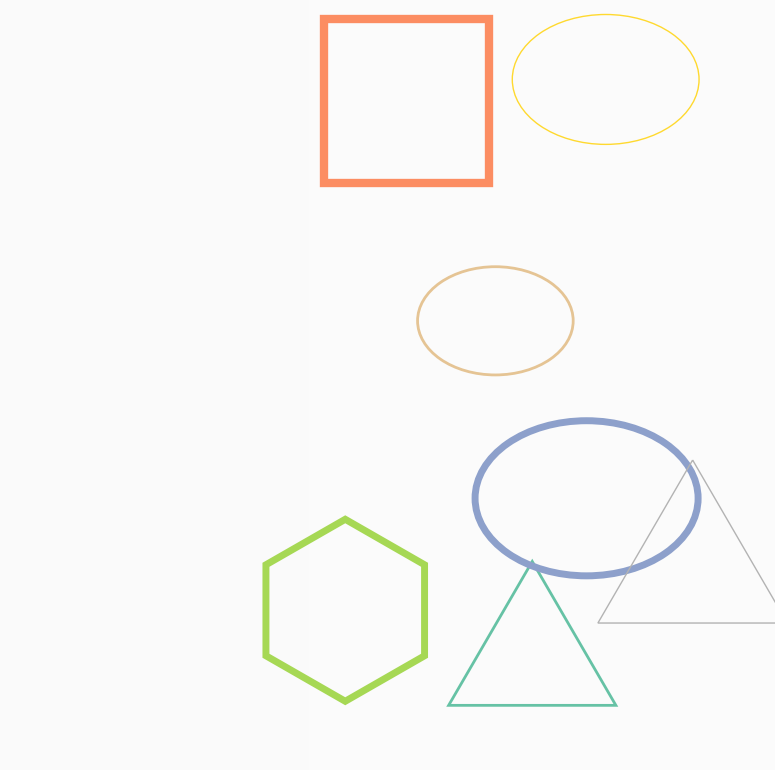[{"shape": "triangle", "thickness": 1, "radius": 0.62, "center": [0.687, 0.146]}, {"shape": "square", "thickness": 3, "radius": 0.53, "center": [0.525, 0.868]}, {"shape": "oval", "thickness": 2.5, "radius": 0.72, "center": [0.757, 0.353]}, {"shape": "hexagon", "thickness": 2.5, "radius": 0.59, "center": [0.445, 0.207]}, {"shape": "oval", "thickness": 0.5, "radius": 0.6, "center": [0.782, 0.897]}, {"shape": "oval", "thickness": 1, "radius": 0.5, "center": [0.639, 0.583]}, {"shape": "triangle", "thickness": 0.5, "radius": 0.71, "center": [0.894, 0.261]}]